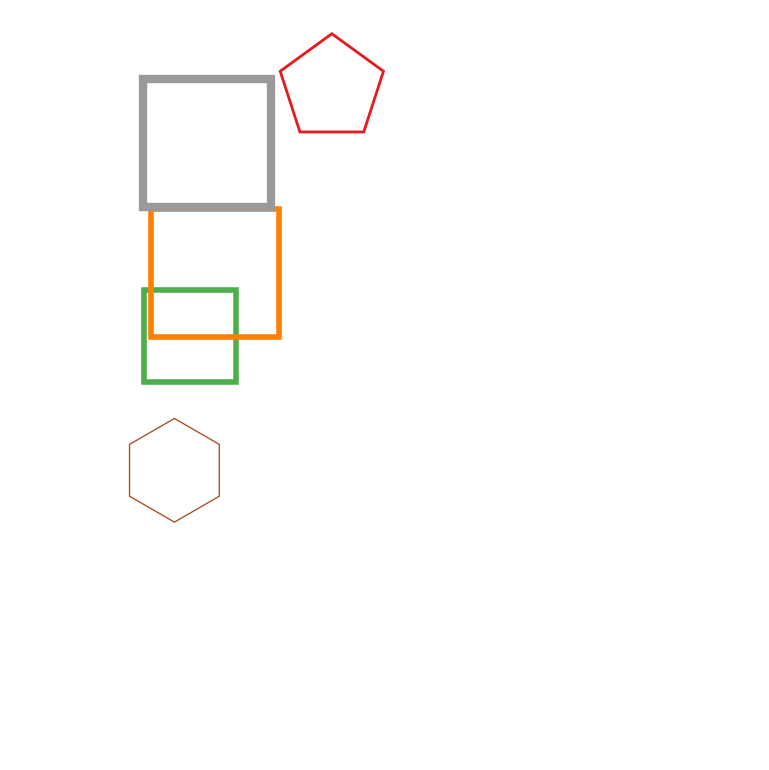[{"shape": "pentagon", "thickness": 1, "radius": 0.35, "center": [0.431, 0.886]}, {"shape": "square", "thickness": 2, "radius": 0.3, "center": [0.247, 0.564]}, {"shape": "square", "thickness": 2, "radius": 0.42, "center": [0.279, 0.646]}, {"shape": "hexagon", "thickness": 0.5, "radius": 0.34, "center": [0.227, 0.389]}, {"shape": "square", "thickness": 3, "radius": 0.42, "center": [0.269, 0.815]}]